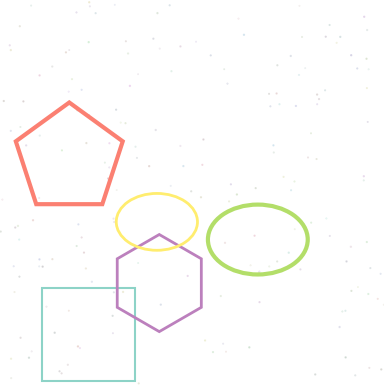[{"shape": "square", "thickness": 1.5, "radius": 0.61, "center": [0.23, 0.131]}, {"shape": "pentagon", "thickness": 3, "radius": 0.73, "center": [0.18, 0.588]}, {"shape": "oval", "thickness": 3, "radius": 0.65, "center": [0.67, 0.378]}, {"shape": "hexagon", "thickness": 2, "radius": 0.63, "center": [0.414, 0.265]}, {"shape": "oval", "thickness": 2, "radius": 0.53, "center": [0.407, 0.424]}]